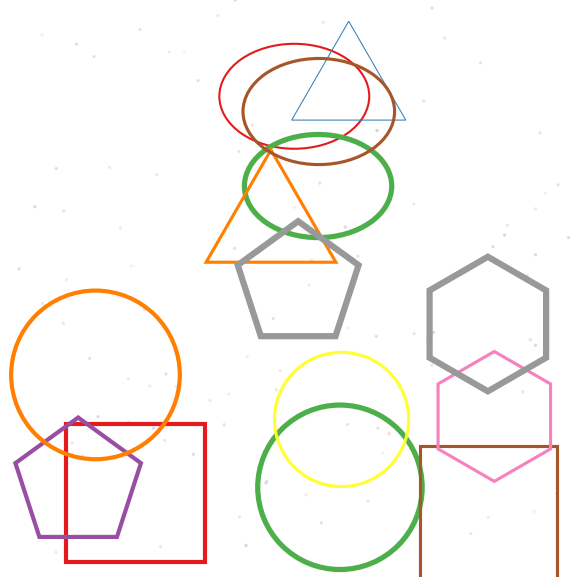[{"shape": "oval", "thickness": 1, "radius": 0.65, "center": [0.51, 0.832]}, {"shape": "square", "thickness": 2, "radius": 0.6, "center": [0.235, 0.146]}, {"shape": "triangle", "thickness": 0.5, "radius": 0.57, "center": [0.604, 0.848]}, {"shape": "circle", "thickness": 2.5, "radius": 0.71, "center": [0.589, 0.155]}, {"shape": "oval", "thickness": 2.5, "radius": 0.64, "center": [0.551, 0.677]}, {"shape": "pentagon", "thickness": 2, "radius": 0.57, "center": [0.135, 0.162]}, {"shape": "circle", "thickness": 2, "radius": 0.73, "center": [0.165, 0.35]}, {"shape": "triangle", "thickness": 1.5, "radius": 0.65, "center": [0.469, 0.61]}, {"shape": "circle", "thickness": 1.5, "radius": 0.58, "center": [0.591, 0.273]}, {"shape": "square", "thickness": 1.5, "radius": 0.6, "center": [0.846, 0.107]}, {"shape": "oval", "thickness": 1.5, "radius": 0.66, "center": [0.552, 0.806]}, {"shape": "hexagon", "thickness": 1.5, "radius": 0.56, "center": [0.856, 0.278]}, {"shape": "hexagon", "thickness": 3, "radius": 0.58, "center": [0.845, 0.438]}, {"shape": "pentagon", "thickness": 3, "radius": 0.55, "center": [0.516, 0.506]}]